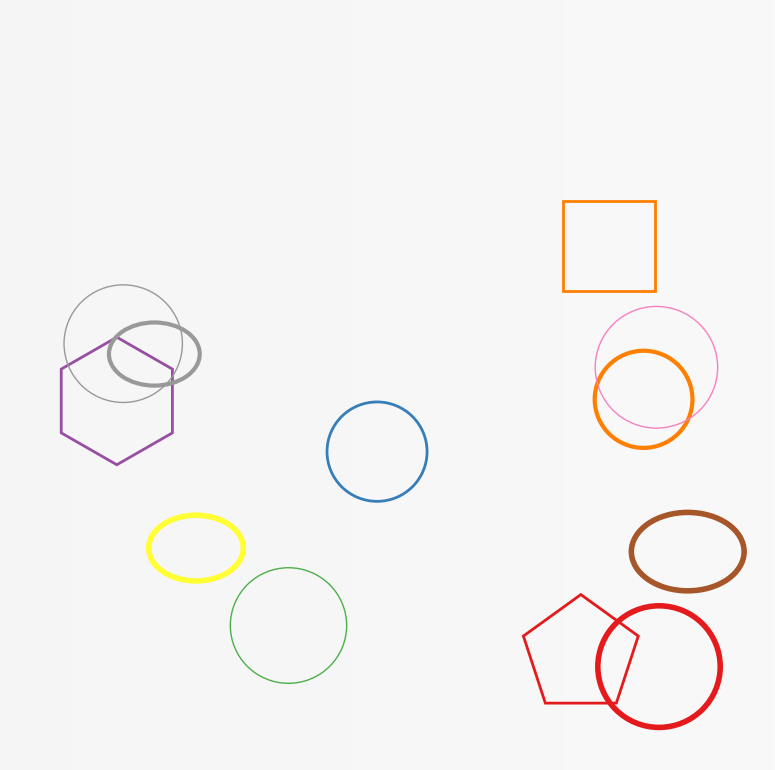[{"shape": "pentagon", "thickness": 1, "radius": 0.39, "center": [0.749, 0.15]}, {"shape": "circle", "thickness": 2, "radius": 0.39, "center": [0.85, 0.134]}, {"shape": "circle", "thickness": 1, "radius": 0.32, "center": [0.487, 0.413]}, {"shape": "circle", "thickness": 0.5, "radius": 0.38, "center": [0.372, 0.188]}, {"shape": "hexagon", "thickness": 1, "radius": 0.41, "center": [0.151, 0.479]}, {"shape": "square", "thickness": 1, "radius": 0.29, "center": [0.786, 0.681]}, {"shape": "circle", "thickness": 1.5, "radius": 0.32, "center": [0.83, 0.481]}, {"shape": "oval", "thickness": 2, "radius": 0.31, "center": [0.253, 0.288]}, {"shape": "oval", "thickness": 2, "radius": 0.36, "center": [0.887, 0.284]}, {"shape": "circle", "thickness": 0.5, "radius": 0.4, "center": [0.847, 0.523]}, {"shape": "oval", "thickness": 1.5, "radius": 0.29, "center": [0.199, 0.54]}, {"shape": "circle", "thickness": 0.5, "radius": 0.38, "center": [0.159, 0.554]}]